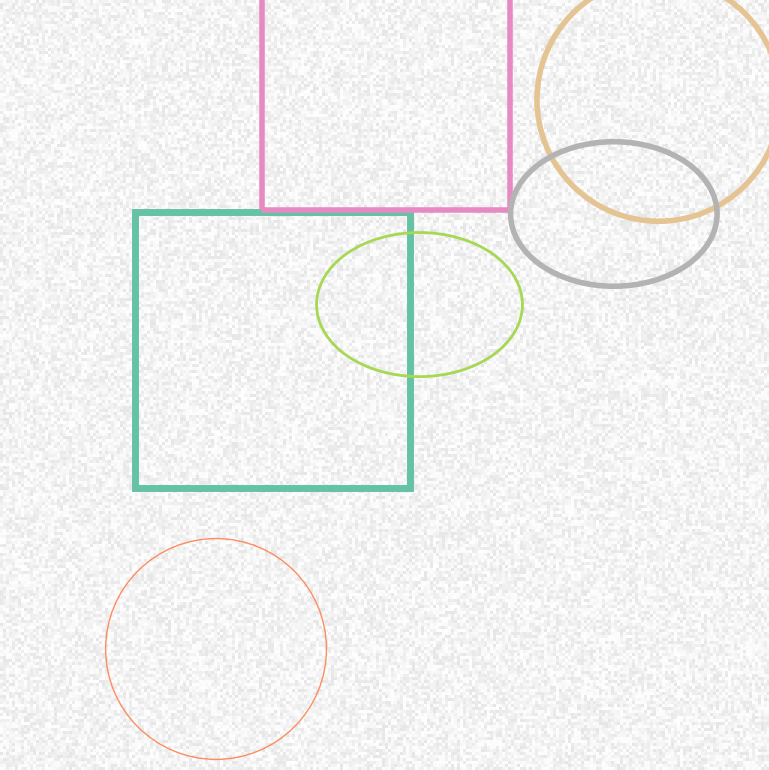[{"shape": "square", "thickness": 2.5, "radius": 0.89, "center": [0.354, 0.545]}, {"shape": "circle", "thickness": 0.5, "radius": 0.72, "center": [0.281, 0.157]}, {"shape": "square", "thickness": 2, "radius": 0.81, "center": [0.501, 0.889]}, {"shape": "oval", "thickness": 1, "radius": 0.67, "center": [0.545, 0.604]}, {"shape": "circle", "thickness": 2, "radius": 0.79, "center": [0.855, 0.871]}, {"shape": "oval", "thickness": 2, "radius": 0.67, "center": [0.797, 0.722]}]